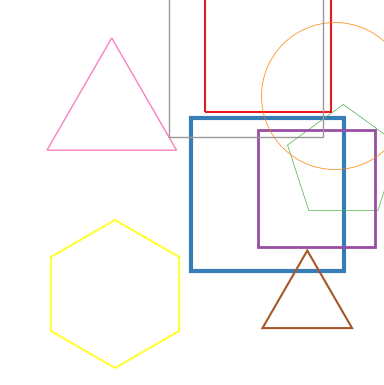[{"shape": "square", "thickness": 1.5, "radius": 0.82, "center": [0.696, 0.873]}, {"shape": "square", "thickness": 3, "radius": 0.99, "center": [0.695, 0.495]}, {"shape": "pentagon", "thickness": 0.5, "radius": 0.76, "center": [0.892, 0.576]}, {"shape": "square", "thickness": 2, "radius": 0.76, "center": [0.821, 0.511]}, {"shape": "circle", "thickness": 0.5, "radius": 0.95, "center": [0.87, 0.751]}, {"shape": "hexagon", "thickness": 1.5, "radius": 0.96, "center": [0.299, 0.237]}, {"shape": "triangle", "thickness": 1.5, "radius": 0.67, "center": [0.798, 0.215]}, {"shape": "triangle", "thickness": 1, "radius": 0.97, "center": [0.29, 0.707]}, {"shape": "square", "thickness": 1, "radius": 1.0, "center": [0.639, 0.843]}]